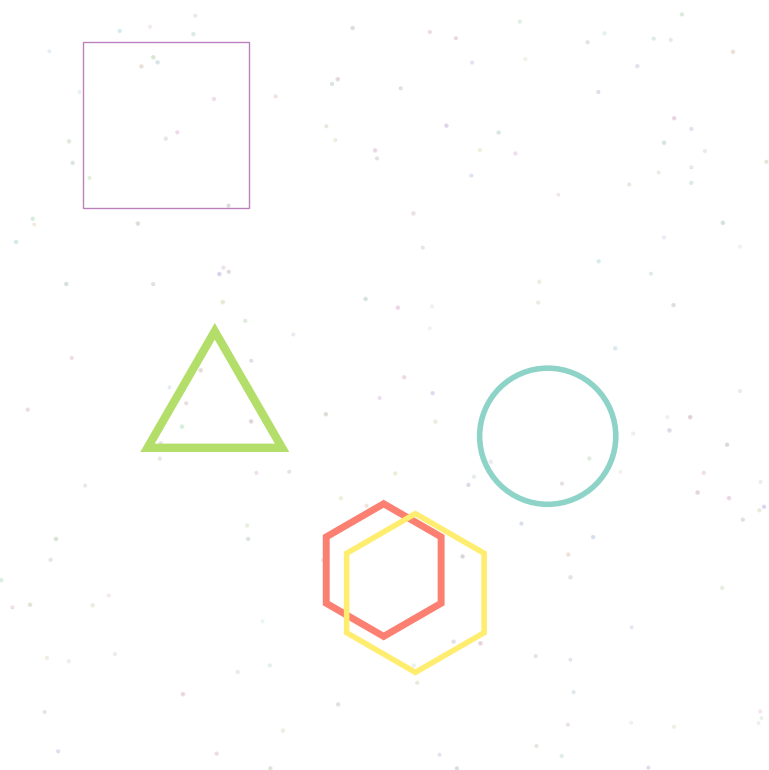[{"shape": "circle", "thickness": 2, "radius": 0.44, "center": [0.711, 0.433]}, {"shape": "hexagon", "thickness": 2.5, "radius": 0.43, "center": [0.498, 0.26]}, {"shape": "triangle", "thickness": 3, "radius": 0.5, "center": [0.279, 0.469]}, {"shape": "square", "thickness": 0.5, "radius": 0.54, "center": [0.216, 0.838]}, {"shape": "hexagon", "thickness": 2, "radius": 0.52, "center": [0.539, 0.23]}]